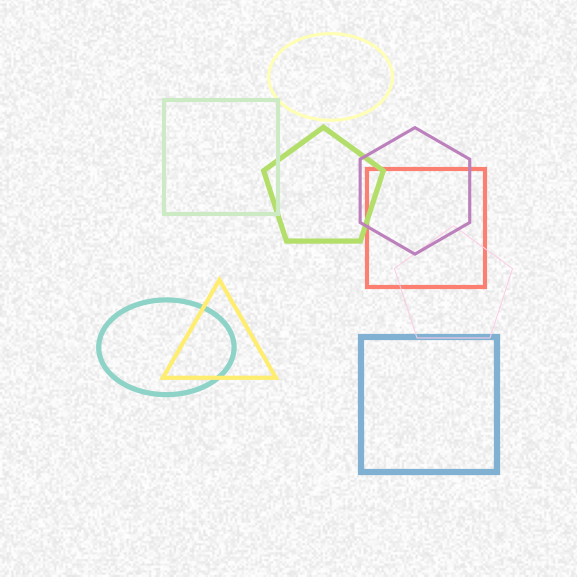[{"shape": "oval", "thickness": 2.5, "radius": 0.59, "center": [0.288, 0.398]}, {"shape": "oval", "thickness": 1.5, "radius": 0.54, "center": [0.572, 0.866]}, {"shape": "square", "thickness": 2, "radius": 0.51, "center": [0.738, 0.605]}, {"shape": "square", "thickness": 3, "radius": 0.59, "center": [0.743, 0.299]}, {"shape": "pentagon", "thickness": 2.5, "radius": 0.54, "center": [0.56, 0.67]}, {"shape": "pentagon", "thickness": 0.5, "radius": 0.54, "center": [0.785, 0.501]}, {"shape": "hexagon", "thickness": 1.5, "radius": 0.55, "center": [0.719, 0.669]}, {"shape": "square", "thickness": 2, "radius": 0.49, "center": [0.382, 0.727]}, {"shape": "triangle", "thickness": 2, "radius": 0.57, "center": [0.38, 0.402]}]